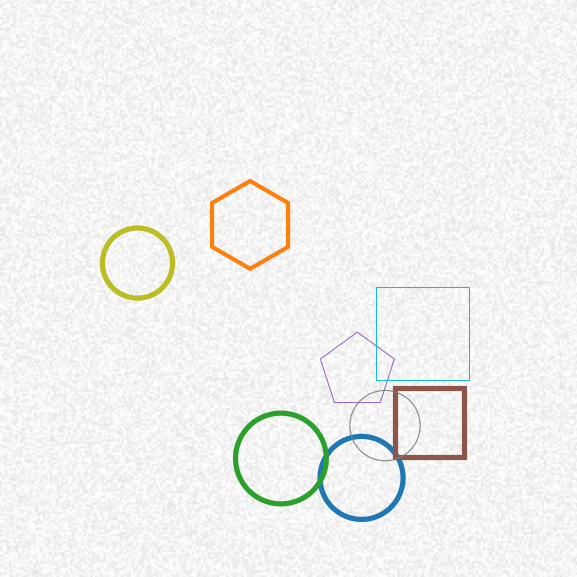[{"shape": "circle", "thickness": 2.5, "radius": 0.36, "center": [0.626, 0.172]}, {"shape": "hexagon", "thickness": 2, "radius": 0.38, "center": [0.433, 0.61]}, {"shape": "circle", "thickness": 2.5, "radius": 0.39, "center": [0.486, 0.205]}, {"shape": "pentagon", "thickness": 0.5, "radius": 0.34, "center": [0.619, 0.357]}, {"shape": "square", "thickness": 2.5, "radius": 0.3, "center": [0.744, 0.268]}, {"shape": "circle", "thickness": 0.5, "radius": 0.3, "center": [0.667, 0.262]}, {"shape": "circle", "thickness": 2.5, "radius": 0.3, "center": [0.238, 0.544]}, {"shape": "square", "thickness": 0.5, "radius": 0.4, "center": [0.732, 0.422]}]